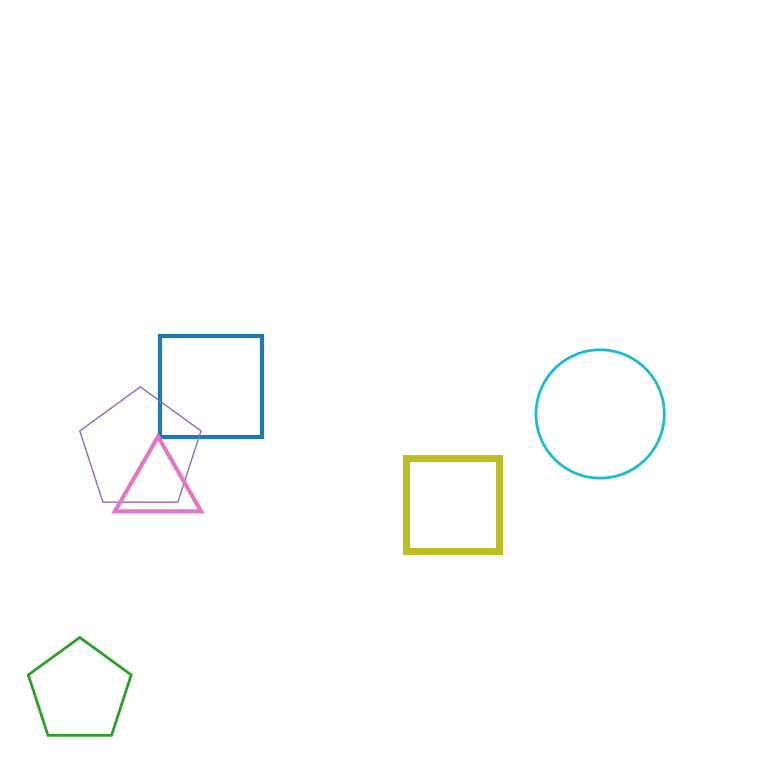[{"shape": "square", "thickness": 1.5, "radius": 0.33, "center": [0.274, 0.498]}, {"shape": "pentagon", "thickness": 1, "radius": 0.35, "center": [0.104, 0.102]}, {"shape": "pentagon", "thickness": 0.5, "radius": 0.41, "center": [0.182, 0.415]}, {"shape": "triangle", "thickness": 1.5, "radius": 0.32, "center": [0.205, 0.368]}, {"shape": "square", "thickness": 2.5, "radius": 0.3, "center": [0.588, 0.345]}, {"shape": "circle", "thickness": 1, "radius": 0.42, "center": [0.779, 0.462]}]